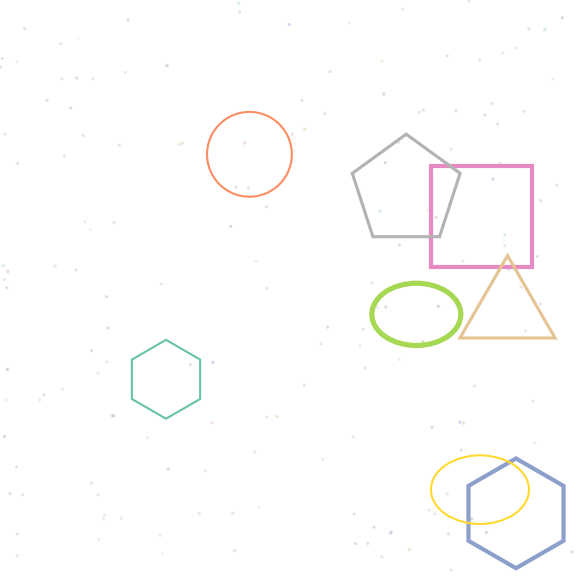[{"shape": "hexagon", "thickness": 1, "radius": 0.34, "center": [0.287, 0.342]}, {"shape": "circle", "thickness": 1, "radius": 0.37, "center": [0.432, 0.732]}, {"shape": "hexagon", "thickness": 2, "radius": 0.48, "center": [0.894, 0.11]}, {"shape": "square", "thickness": 2, "radius": 0.44, "center": [0.834, 0.624]}, {"shape": "oval", "thickness": 2.5, "radius": 0.38, "center": [0.721, 0.455]}, {"shape": "oval", "thickness": 1, "radius": 0.42, "center": [0.831, 0.151]}, {"shape": "triangle", "thickness": 1.5, "radius": 0.48, "center": [0.879, 0.461]}, {"shape": "pentagon", "thickness": 1.5, "radius": 0.49, "center": [0.703, 0.669]}]